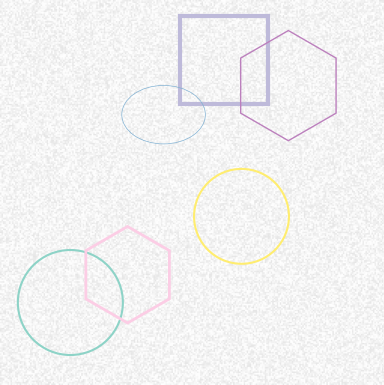[{"shape": "circle", "thickness": 1.5, "radius": 0.68, "center": [0.183, 0.214]}, {"shape": "square", "thickness": 3, "radius": 0.57, "center": [0.582, 0.844]}, {"shape": "oval", "thickness": 0.5, "radius": 0.54, "center": [0.425, 0.702]}, {"shape": "hexagon", "thickness": 2, "radius": 0.63, "center": [0.331, 0.286]}, {"shape": "hexagon", "thickness": 1, "radius": 0.72, "center": [0.749, 0.778]}, {"shape": "circle", "thickness": 1.5, "radius": 0.62, "center": [0.627, 0.438]}]